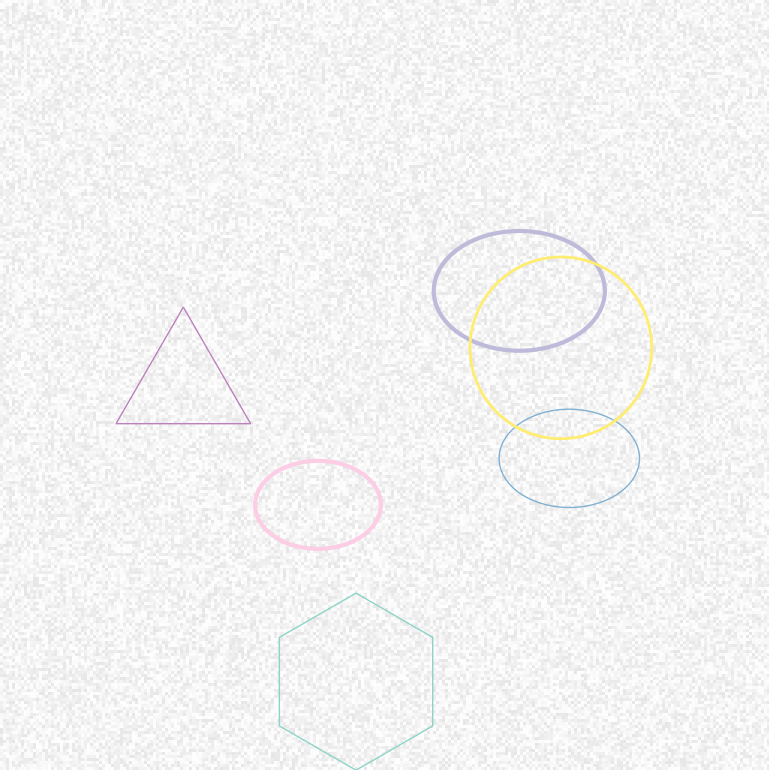[{"shape": "hexagon", "thickness": 0.5, "radius": 0.57, "center": [0.462, 0.115]}, {"shape": "oval", "thickness": 1.5, "radius": 0.56, "center": [0.674, 0.622]}, {"shape": "oval", "thickness": 0.5, "radius": 0.46, "center": [0.739, 0.405]}, {"shape": "oval", "thickness": 1.5, "radius": 0.41, "center": [0.413, 0.344]}, {"shape": "triangle", "thickness": 0.5, "radius": 0.5, "center": [0.238, 0.5]}, {"shape": "circle", "thickness": 1, "radius": 0.59, "center": [0.728, 0.548]}]